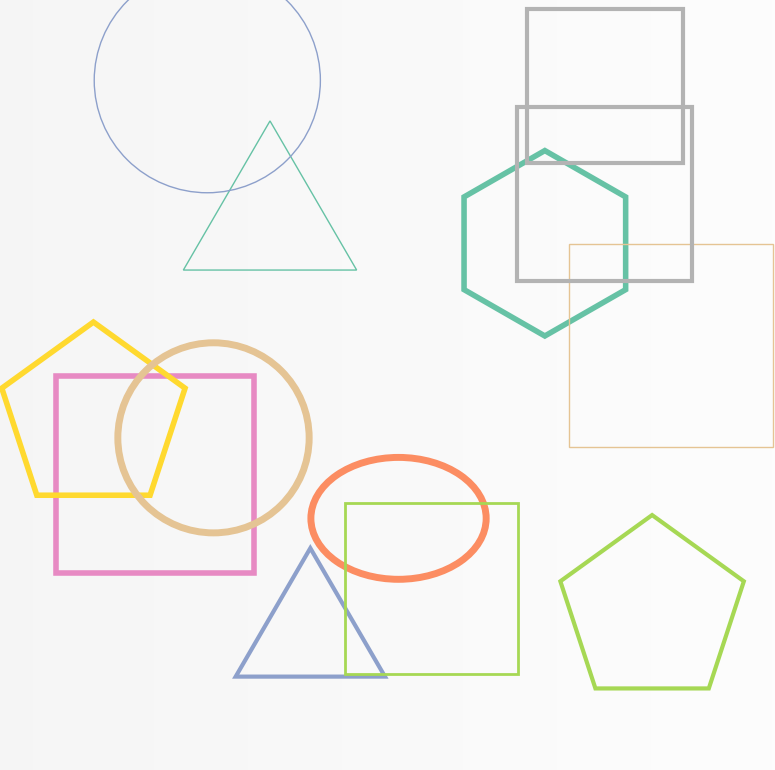[{"shape": "triangle", "thickness": 0.5, "radius": 0.65, "center": [0.348, 0.714]}, {"shape": "hexagon", "thickness": 2, "radius": 0.6, "center": [0.703, 0.684]}, {"shape": "oval", "thickness": 2.5, "radius": 0.57, "center": [0.514, 0.327]}, {"shape": "triangle", "thickness": 1.5, "radius": 0.56, "center": [0.4, 0.177]}, {"shape": "circle", "thickness": 0.5, "radius": 0.73, "center": [0.267, 0.896]}, {"shape": "square", "thickness": 2, "radius": 0.64, "center": [0.2, 0.384]}, {"shape": "pentagon", "thickness": 1.5, "radius": 0.62, "center": [0.841, 0.207]}, {"shape": "square", "thickness": 1, "radius": 0.56, "center": [0.557, 0.236]}, {"shape": "pentagon", "thickness": 2, "radius": 0.62, "center": [0.121, 0.457]}, {"shape": "circle", "thickness": 2.5, "radius": 0.62, "center": [0.275, 0.431]}, {"shape": "square", "thickness": 0.5, "radius": 0.66, "center": [0.865, 0.552]}, {"shape": "square", "thickness": 1.5, "radius": 0.57, "center": [0.78, 0.748]}, {"shape": "square", "thickness": 1.5, "radius": 0.5, "center": [0.78, 0.888]}]